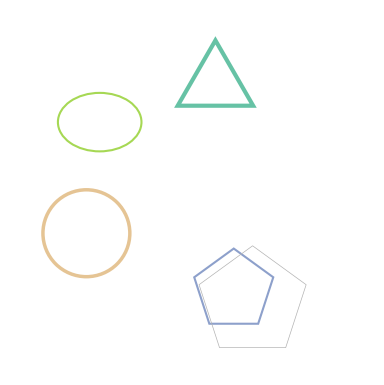[{"shape": "triangle", "thickness": 3, "radius": 0.57, "center": [0.56, 0.782]}, {"shape": "pentagon", "thickness": 1.5, "radius": 0.54, "center": [0.607, 0.246]}, {"shape": "oval", "thickness": 1.5, "radius": 0.54, "center": [0.259, 0.683]}, {"shape": "circle", "thickness": 2.5, "radius": 0.56, "center": [0.224, 0.394]}, {"shape": "pentagon", "thickness": 0.5, "radius": 0.73, "center": [0.656, 0.215]}]